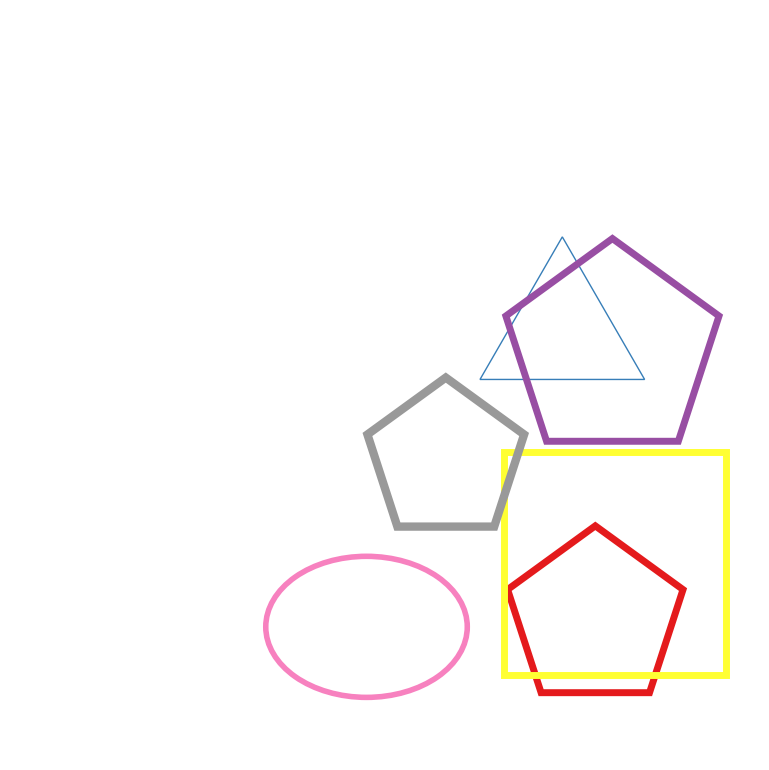[{"shape": "pentagon", "thickness": 2.5, "radius": 0.6, "center": [0.773, 0.197]}, {"shape": "triangle", "thickness": 0.5, "radius": 0.62, "center": [0.73, 0.569]}, {"shape": "pentagon", "thickness": 2.5, "radius": 0.73, "center": [0.795, 0.545]}, {"shape": "square", "thickness": 2.5, "radius": 0.72, "center": [0.799, 0.268]}, {"shape": "oval", "thickness": 2, "radius": 0.65, "center": [0.476, 0.186]}, {"shape": "pentagon", "thickness": 3, "radius": 0.53, "center": [0.579, 0.403]}]